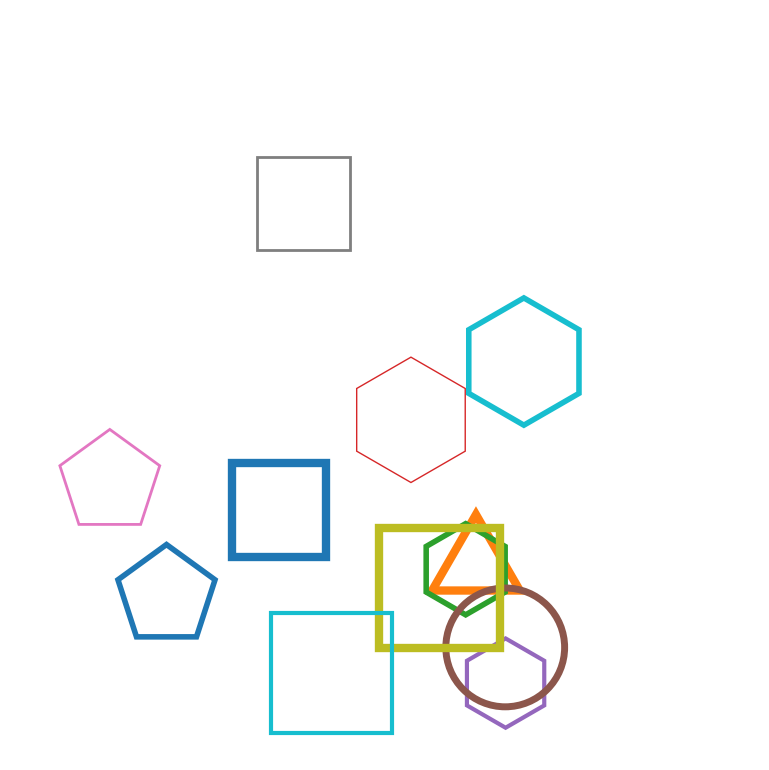[{"shape": "pentagon", "thickness": 2, "radius": 0.33, "center": [0.216, 0.227]}, {"shape": "square", "thickness": 3, "radius": 0.31, "center": [0.362, 0.338]}, {"shape": "triangle", "thickness": 3, "radius": 0.33, "center": [0.618, 0.266]}, {"shape": "hexagon", "thickness": 2, "radius": 0.3, "center": [0.605, 0.261]}, {"shape": "hexagon", "thickness": 0.5, "radius": 0.41, "center": [0.534, 0.455]}, {"shape": "hexagon", "thickness": 1.5, "radius": 0.29, "center": [0.657, 0.113]}, {"shape": "circle", "thickness": 2.5, "radius": 0.39, "center": [0.656, 0.159]}, {"shape": "pentagon", "thickness": 1, "radius": 0.34, "center": [0.143, 0.374]}, {"shape": "square", "thickness": 1, "radius": 0.3, "center": [0.394, 0.736]}, {"shape": "square", "thickness": 3, "radius": 0.39, "center": [0.57, 0.236]}, {"shape": "square", "thickness": 1.5, "radius": 0.39, "center": [0.43, 0.126]}, {"shape": "hexagon", "thickness": 2, "radius": 0.41, "center": [0.68, 0.53]}]